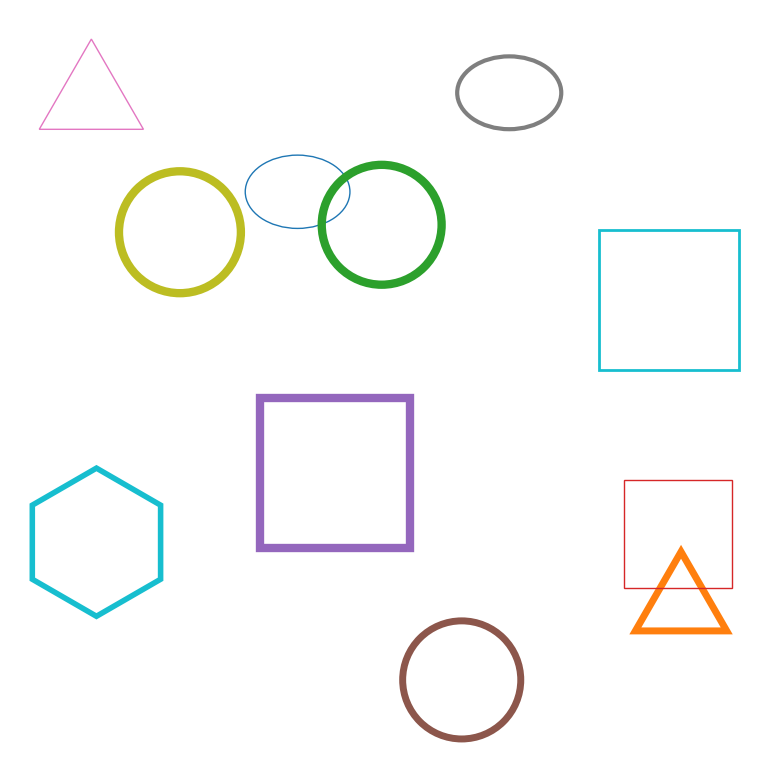[{"shape": "oval", "thickness": 0.5, "radius": 0.34, "center": [0.386, 0.751]}, {"shape": "triangle", "thickness": 2.5, "radius": 0.34, "center": [0.884, 0.215]}, {"shape": "circle", "thickness": 3, "radius": 0.39, "center": [0.496, 0.708]}, {"shape": "square", "thickness": 0.5, "radius": 0.35, "center": [0.881, 0.306]}, {"shape": "square", "thickness": 3, "radius": 0.49, "center": [0.435, 0.385]}, {"shape": "circle", "thickness": 2.5, "radius": 0.38, "center": [0.6, 0.117]}, {"shape": "triangle", "thickness": 0.5, "radius": 0.39, "center": [0.119, 0.871]}, {"shape": "oval", "thickness": 1.5, "radius": 0.34, "center": [0.661, 0.88]}, {"shape": "circle", "thickness": 3, "radius": 0.4, "center": [0.234, 0.698]}, {"shape": "square", "thickness": 1, "radius": 0.45, "center": [0.869, 0.61]}, {"shape": "hexagon", "thickness": 2, "radius": 0.48, "center": [0.125, 0.296]}]